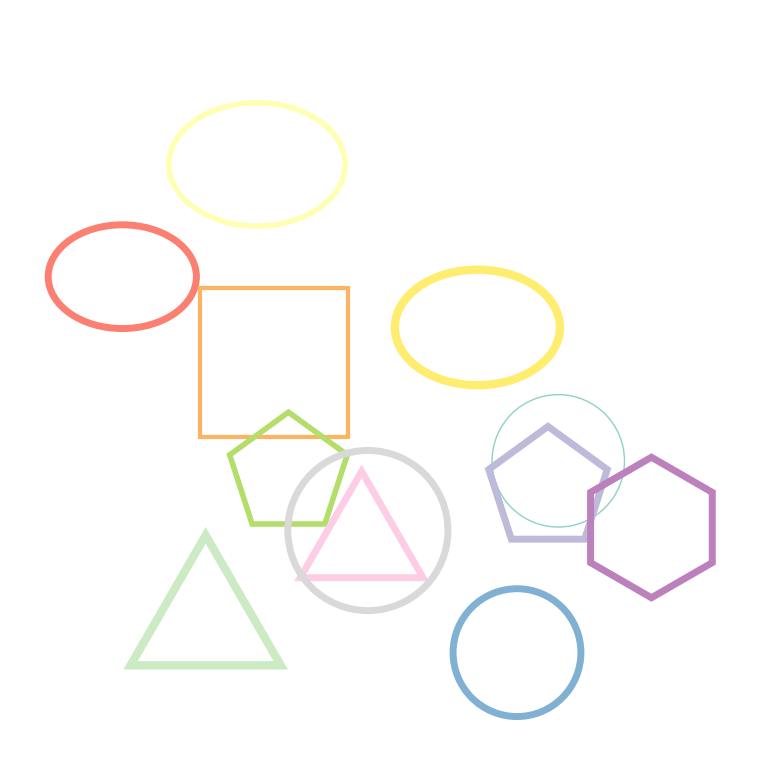[{"shape": "circle", "thickness": 0.5, "radius": 0.43, "center": [0.725, 0.402]}, {"shape": "oval", "thickness": 2, "radius": 0.57, "center": [0.334, 0.786]}, {"shape": "pentagon", "thickness": 2.5, "radius": 0.4, "center": [0.712, 0.365]}, {"shape": "oval", "thickness": 2.5, "radius": 0.48, "center": [0.159, 0.641]}, {"shape": "circle", "thickness": 2.5, "radius": 0.42, "center": [0.671, 0.152]}, {"shape": "square", "thickness": 1.5, "radius": 0.48, "center": [0.356, 0.529]}, {"shape": "pentagon", "thickness": 2, "radius": 0.4, "center": [0.375, 0.384]}, {"shape": "triangle", "thickness": 2.5, "radius": 0.46, "center": [0.47, 0.296]}, {"shape": "circle", "thickness": 2.5, "radius": 0.52, "center": [0.478, 0.311]}, {"shape": "hexagon", "thickness": 2.5, "radius": 0.46, "center": [0.846, 0.315]}, {"shape": "triangle", "thickness": 3, "radius": 0.56, "center": [0.267, 0.192]}, {"shape": "oval", "thickness": 3, "radius": 0.54, "center": [0.62, 0.575]}]